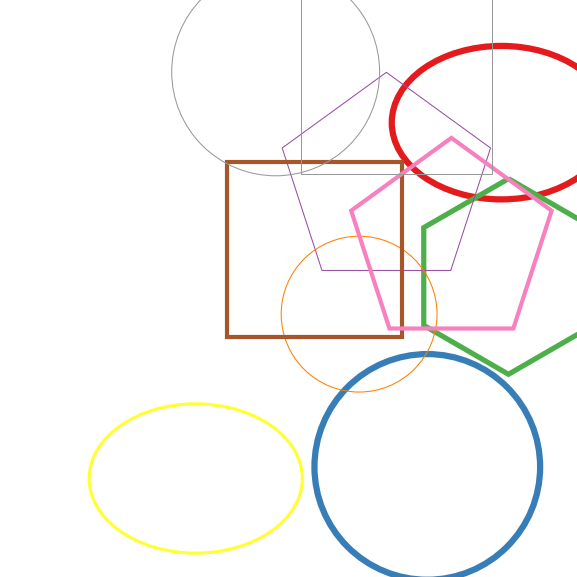[{"shape": "oval", "thickness": 3, "radius": 0.95, "center": [0.868, 0.787]}, {"shape": "circle", "thickness": 3, "radius": 0.98, "center": [0.74, 0.191]}, {"shape": "hexagon", "thickness": 2.5, "radius": 0.85, "center": [0.88, 0.52]}, {"shape": "pentagon", "thickness": 0.5, "radius": 0.95, "center": [0.669, 0.684]}, {"shape": "circle", "thickness": 0.5, "radius": 0.67, "center": [0.622, 0.455]}, {"shape": "oval", "thickness": 1.5, "radius": 0.92, "center": [0.339, 0.171]}, {"shape": "square", "thickness": 2, "radius": 0.76, "center": [0.544, 0.567]}, {"shape": "pentagon", "thickness": 2, "radius": 0.91, "center": [0.782, 0.578]}, {"shape": "circle", "thickness": 0.5, "radius": 0.9, "center": [0.477, 0.875]}, {"shape": "square", "thickness": 0.5, "radius": 0.83, "center": [0.686, 0.863]}]